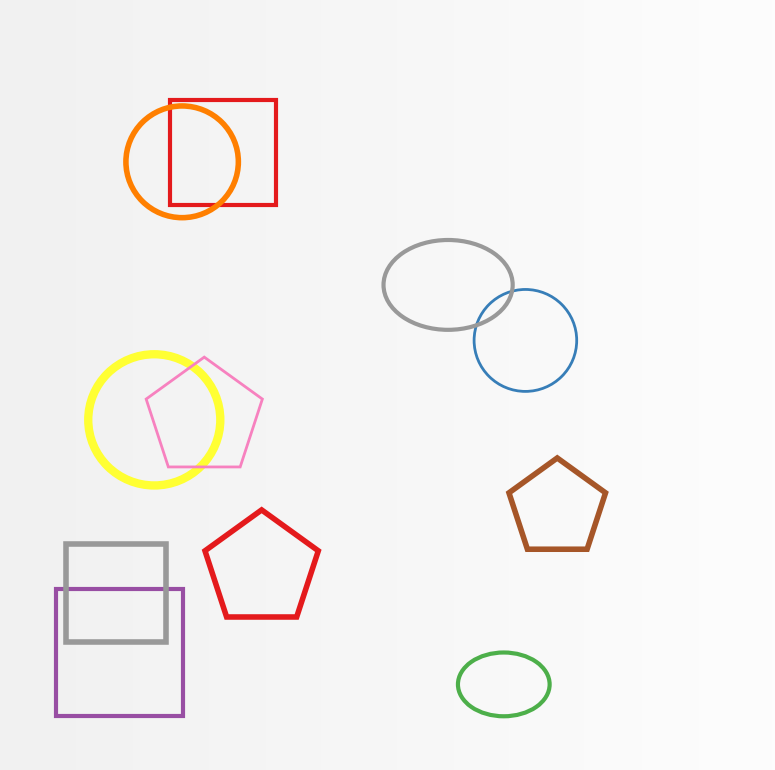[{"shape": "square", "thickness": 1.5, "radius": 0.34, "center": [0.288, 0.802]}, {"shape": "pentagon", "thickness": 2, "radius": 0.38, "center": [0.338, 0.261]}, {"shape": "circle", "thickness": 1, "radius": 0.33, "center": [0.678, 0.558]}, {"shape": "oval", "thickness": 1.5, "radius": 0.3, "center": [0.65, 0.111]}, {"shape": "square", "thickness": 1.5, "radius": 0.41, "center": [0.154, 0.152]}, {"shape": "circle", "thickness": 2, "radius": 0.36, "center": [0.235, 0.79]}, {"shape": "circle", "thickness": 3, "radius": 0.43, "center": [0.199, 0.455]}, {"shape": "pentagon", "thickness": 2, "radius": 0.33, "center": [0.719, 0.34]}, {"shape": "pentagon", "thickness": 1, "radius": 0.39, "center": [0.264, 0.457]}, {"shape": "square", "thickness": 2, "radius": 0.32, "center": [0.149, 0.23]}, {"shape": "oval", "thickness": 1.5, "radius": 0.42, "center": [0.578, 0.63]}]